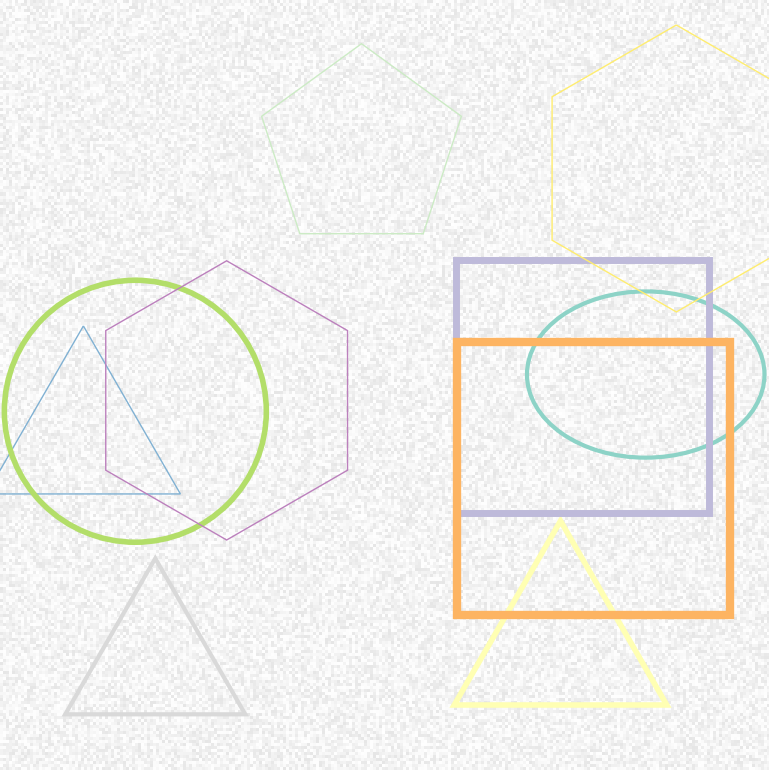[{"shape": "oval", "thickness": 1.5, "radius": 0.77, "center": [0.839, 0.514]}, {"shape": "triangle", "thickness": 2, "radius": 0.8, "center": [0.728, 0.164]}, {"shape": "square", "thickness": 2.5, "radius": 0.82, "center": [0.756, 0.498]}, {"shape": "triangle", "thickness": 0.5, "radius": 0.73, "center": [0.108, 0.431]}, {"shape": "square", "thickness": 3, "radius": 0.88, "center": [0.771, 0.379]}, {"shape": "circle", "thickness": 2, "radius": 0.85, "center": [0.176, 0.466]}, {"shape": "triangle", "thickness": 1.5, "radius": 0.68, "center": [0.202, 0.14]}, {"shape": "hexagon", "thickness": 0.5, "radius": 0.91, "center": [0.294, 0.48]}, {"shape": "pentagon", "thickness": 0.5, "radius": 0.68, "center": [0.47, 0.807]}, {"shape": "hexagon", "thickness": 0.5, "radius": 0.93, "center": [0.878, 0.781]}]